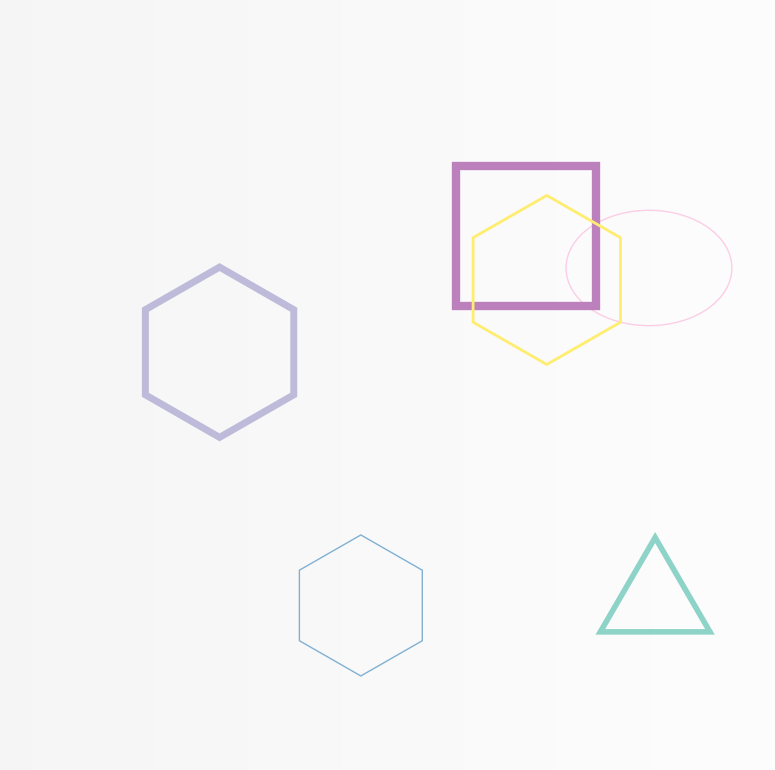[{"shape": "triangle", "thickness": 2, "radius": 0.41, "center": [0.845, 0.22]}, {"shape": "hexagon", "thickness": 2.5, "radius": 0.55, "center": [0.283, 0.543]}, {"shape": "hexagon", "thickness": 0.5, "radius": 0.46, "center": [0.466, 0.214]}, {"shape": "oval", "thickness": 0.5, "radius": 0.54, "center": [0.837, 0.652]}, {"shape": "square", "thickness": 3, "radius": 0.45, "center": [0.679, 0.694]}, {"shape": "hexagon", "thickness": 1, "radius": 0.55, "center": [0.706, 0.636]}]